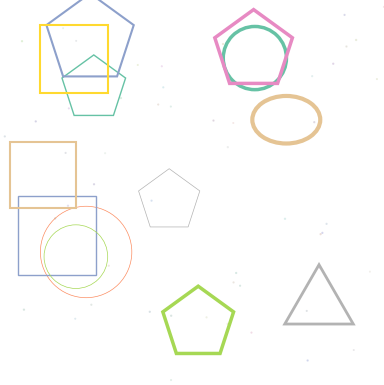[{"shape": "circle", "thickness": 2.5, "radius": 0.41, "center": [0.662, 0.849]}, {"shape": "pentagon", "thickness": 1, "radius": 0.43, "center": [0.244, 0.77]}, {"shape": "circle", "thickness": 0.5, "radius": 0.59, "center": [0.224, 0.346]}, {"shape": "pentagon", "thickness": 1.5, "radius": 0.6, "center": [0.234, 0.898]}, {"shape": "square", "thickness": 1, "radius": 0.51, "center": [0.148, 0.388]}, {"shape": "pentagon", "thickness": 2.5, "radius": 0.53, "center": [0.659, 0.869]}, {"shape": "pentagon", "thickness": 2.5, "radius": 0.48, "center": [0.515, 0.16]}, {"shape": "circle", "thickness": 0.5, "radius": 0.41, "center": [0.197, 0.333]}, {"shape": "square", "thickness": 1.5, "radius": 0.44, "center": [0.192, 0.847]}, {"shape": "square", "thickness": 1.5, "radius": 0.43, "center": [0.112, 0.545]}, {"shape": "oval", "thickness": 3, "radius": 0.44, "center": [0.744, 0.689]}, {"shape": "triangle", "thickness": 2, "radius": 0.51, "center": [0.829, 0.21]}, {"shape": "pentagon", "thickness": 0.5, "radius": 0.42, "center": [0.439, 0.478]}]